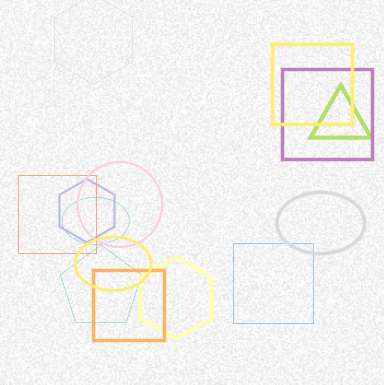[{"shape": "pentagon", "thickness": 0.5, "radius": 0.56, "center": [0.262, 0.252]}, {"shape": "oval", "thickness": 0.5, "radius": 0.44, "center": [0.248, 0.426]}, {"shape": "hexagon", "thickness": 3, "radius": 0.53, "center": [0.457, 0.226]}, {"shape": "hexagon", "thickness": 1.5, "radius": 0.41, "center": [0.226, 0.453]}, {"shape": "square", "thickness": 0.5, "radius": 0.5, "center": [0.148, 0.444]}, {"shape": "square", "thickness": 0.5, "radius": 0.52, "center": [0.71, 0.265]}, {"shape": "square", "thickness": 2.5, "radius": 0.46, "center": [0.334, 0.209]}, {"shape": "triangle", "thickness": 3, "radius": 0.45, "center": [0.885, 0.688]}, {"shape": "circle", "thickness": 1.5, "radius": 0.55, "center": [0.311, 0.469]}, {"shape": "oval", "thickness": 2.5, "radius": 0.57, "center": [0.833, 0.421]}, {"shape": "square", "thickness": 2.5, "radius": 0.58, "center": [0.85, 0.703]}, {"shape": "hexagon", "thickness": 0.5, "radius": 0.58, "center": [0.243, 0.898]}, {"shape": "square", "thickness": 2.5, "radius": 0.52, "center": [0.81, 0.782]}, {"shape": "oval", "thickness": 2, "radius": 0.5, "center": [0.294, 0.315]}]